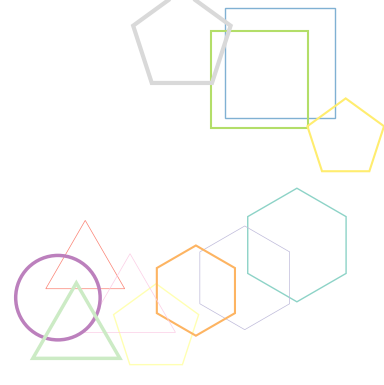[{"shape": "hexagon", "thickness": 1, "radius": 0.74, "center": [0.771, 0.364]}, {"shape": "pentagon", "thickness": 1, "radius": 0.58, "center": [0.406, 0.147]}, {"shape": "hexagon", "thickness": 0.5, "radius": 0.67, "center": [0.636, 0.278]}, {"shape": "triangle", "thickness": 0.5, "radius": 0.59, "center": [0.221, 0.309]}, {"shape": "square", "thickness": 1, "radius": 0.72, "center": [0.727, 0.836]}, {"shape": "hexagon", "thickness": 1.5, "radius": 0.59, "center": [0.509, 0.245]}, {"shape": "square", "thickness": 1.5, "radius": 0.63, "center": [0.674, 0.794]}, {"shape": "triangle", "thickness": 0.5, "radius": 0.68, "center": [0.338, 0.205]}, {"shape": "pentagon", "thickness": 3, "radius": 0.67, "center": [0.472, 0.892]}, {"shape": "circle", "thickness": 2.5, "radius": 0.55, "center": [0.15, 0.227]}, {"shape": "triangle", "thickness": 2.5, "radius": 0.65, "center": [0.198, 0.134]}, {"shape": "pentagon", "thickness": 1.5, "radius": 0.52, "center": [0.898, 0.64]}]